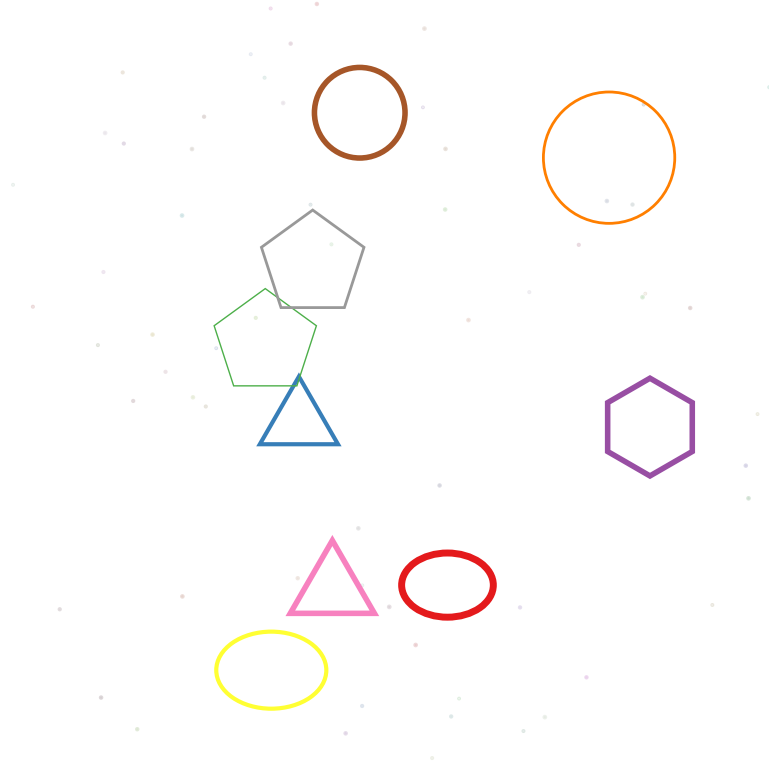[{"shape": "oval", "thickness": 2.5, "radius": 0.3, "center": [0.581, 0.24]}, {"shape": "triangle", "thickness": 1.5, "radius": 0.29, "center": [0.388, 0.452]}, {"shape": "pentagon", "thickness": 0.5, "radius": 0.35, "center": [0.345, 0.555]}, {"shape": "hexagon", "thickness": 2, "radius": 0.32, "center": [0.844, 0.445]}, {"shape": "circle", "thickness": 1, "radius": 0.43, "center": [0.791, 0.795]}, {"shape": "oval", "thickness": 1.5, "radius": 0.36, "center": [0.352, 0.13]}, {"shape": "circle", "thickness": 2, "radius": 0.29, "center": [0.467, 0.854]}, {"shape": "triangle", "thickness": 2, "radius": 0.32, "center": [0.432, 0.235]}, {"shape": "pentagon", "thickness": 1, "radius": 0.35, "center": [0.406, 0.657]}]